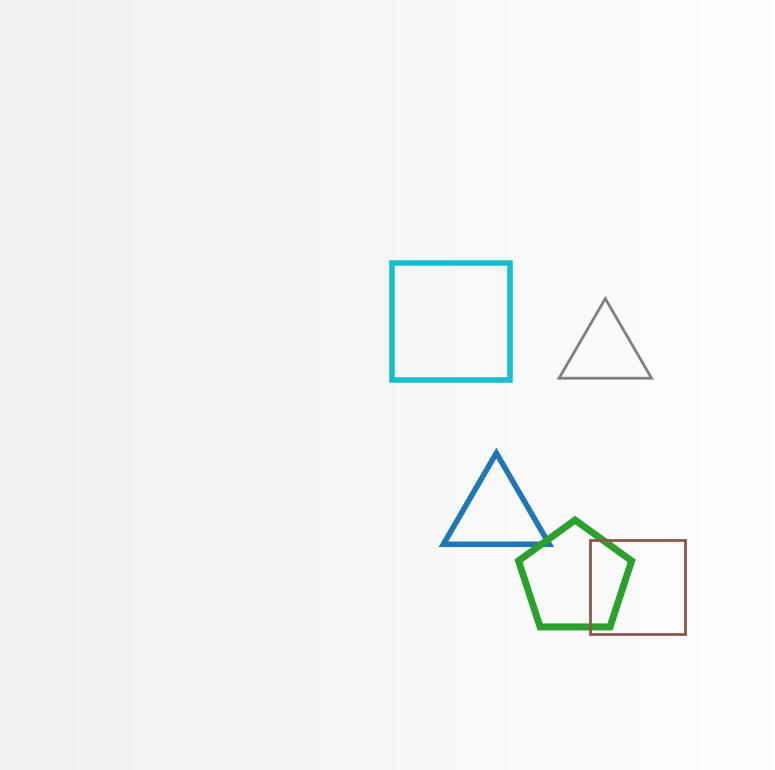[{"shape": "triangle", "thickness": 2, "radius": 0.39, "center": [0.64, 0.333]}, {"shape": "pentagon", "thickness": 2.5, "radius": 0.38, "center": [0.742, 0.248]}, {"shape": "square", "thickness": 1, "radius": 0.31, "center": [0.823, 0.237]}, {"shape": "triangle", "thickness": 1, "radius": 0.34, "center": [0.781, 0.543]}, {"shape": "square", "thickness": 2, "radius": 0.38, "center": [0.582, 0.582]}]